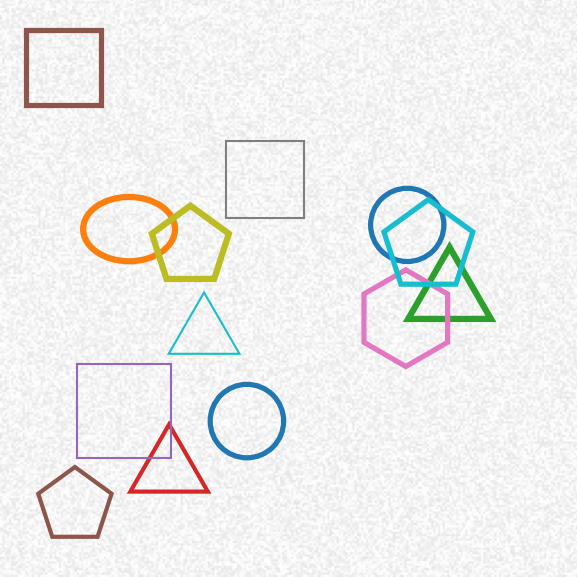[{"shape": "circle", "thickness": 2.5, "radius": 0.32, "center": [0.428, 0.27]}, {"shape": "circle", "thickness": 2.5, "radius": 0.32, "center": [0.705, 0.61]}, {"shape": "oval", "thickness": 3, "radius": 0.4, "center": [0.224, 0.602]}, {"shape": "triangle", "thickness": 3, "radius": 0.41, "center": [0.778, 0.488]}, {"shape": "triangle", "thickness": 2, "radius": 0.39, "center": [0.293, 0.187]}, {"shape": "square", "thickness": 1, "radius": 0.41, "center": [0.215, 0.288]}, {"shape": "square", "thickness": 2.5, "radius": 0.32, "center": [0.11, 0.882]}, {"shape": "pentagon", "thickness": 2, "radius": 0.33, "center": [0.13, 0.124]}, {"shape": "hexagon", "thickness": 2.5, "radius": 0.42, "center": [0.703, 0.448]}, {"shape": "square", "thickness": 1, "radius": 0.34, "center": [0.459, 0.688]}, {"shape": "pentagon", "thickness": 3, "radius": 0.35, "center": [0.33, 0.573]}, {"shape": "pentagon", "thickness": 2.5, "radius": 0.4, "center": [0.742, 0.573]}, {"shape": "triangle", "thickness": 1, "radius": 0.35, "center": [0.353, 0.422]}]